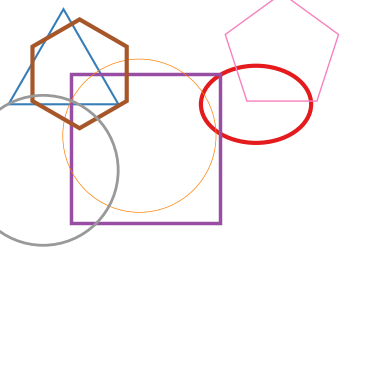[{"shape": "oval", "thickness": 3, "radius": 0.72, "center": [0.665, 0.729]}, {"shape": "triangle", "thickness": 1.5, "radius": 0.82, "center": [0.165, 0.811]}, {"shape": "square", "thickness": 2.5, "radius": 0.97, "center": [0.379, 0.616]}, {"shape": "circle", "thickness": 0.5, "radius": 1.0, "center": [0.362, 0.647]}, {"shape": "hexagon", "thickness": 3, "radius": 0.71, "center": [0.207, 0.808]}, {"shape": "pentagon", "thickness": 1, "radius": 0.77, "center": [0.732, 0.863]}, {"shape": "circle", "thickness": 2, "radius": 0.97, "center": [0.112, 0.558]}]